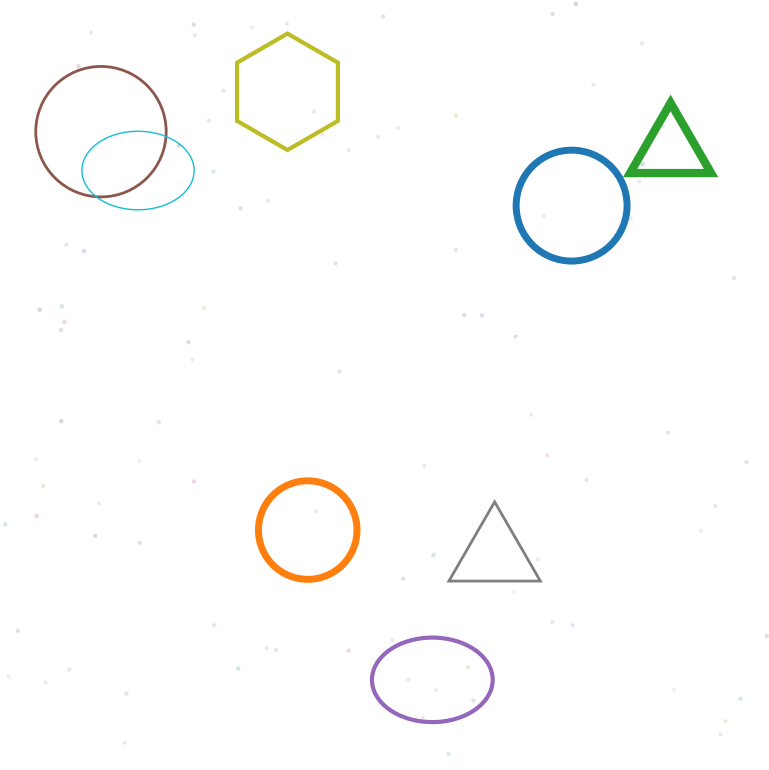[{"shape": "circle", "thickness": 2.5, "radius": 0.36, "center": [0.742, 0.733]}, {"shape": "circle", "thickness": 2.5, "radius": 0.32, "center": [0.4, 0.312]}, {"shape": "triangle", "thickness": 3, "radius": 0.3, "center": [0.871, 0.806]}, {"shape": "oval", "thickness": 1.5, "radius": 0.39, "center": [0.561, 0.117]}, {"shape": "circle", "thickness": 1, "radius": 0.42, "center": [0.131, 0.829]}, {"shape": "triangle", "thickness": 1, "radius": 0.34, "center": [0.642, 0.28]}, {"shape": "hexagon", "thickness": 1.5, "radius": 0.38, "center": [0.373, 0.881]}, {"shape": "oval", "thickness": 0.5, "radius": 0.36, "center": [0.179, 0.779]}]